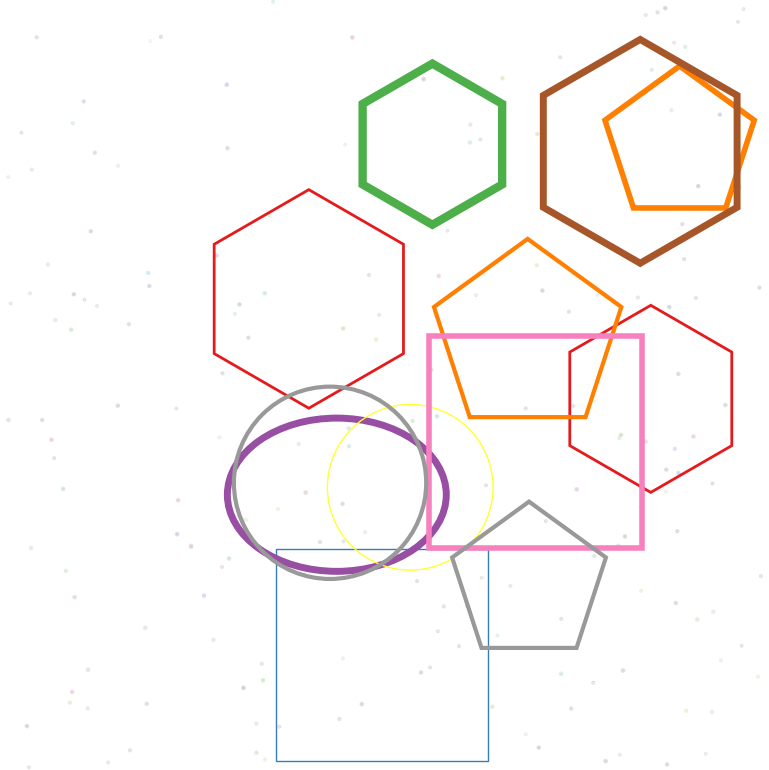[{"shape": "hexagon", "thickness": 1, "radius": 0.71, "center": [0.401, 0.612]}, {"shape": "hexagon", "thickness": 1, "radius": 0.61, "center": [0.845, 0.482]}, {"shape": "square", "thickness": 0.5, "radius": 0.69, "center": [0.497, 0.15]}, {"shape": "hexagon", "thickness": 3, "radius": 0.52, "center": [0.562, 0.813]}, {"shape": "oval", "thickness": 2.5, "radius": 0.71, "center": [0.437, 0.357]}, {"shape": "pentagon", "thickness": 2, "radius": 0.51, "center": [0.883, 0.812]}, {"shape": "pentagon", "thickness": 1.5, "radius": 0.64, "center": [0.685, 0.562]}, {"shape": "circle", "thickness": 0.5, "radius": 0.54, "center": [0.533, 0.367]}, {"shape": "hexagon", "thickness": 2.5, "radius": 0.73, "center": [0.831, 0.803]}, {"shape": "square", "thickness": 2, "radius": 0.69, "center": [0.695, 0.426]}, {"shape": "circle", "thickness": 1.5, "radius": 0.62, "center": [0.429, 0.373]}, {"shape": "pentagon", "thickness": 1.5, "radius": 0.53, "center": [0.687, 0.244]}]